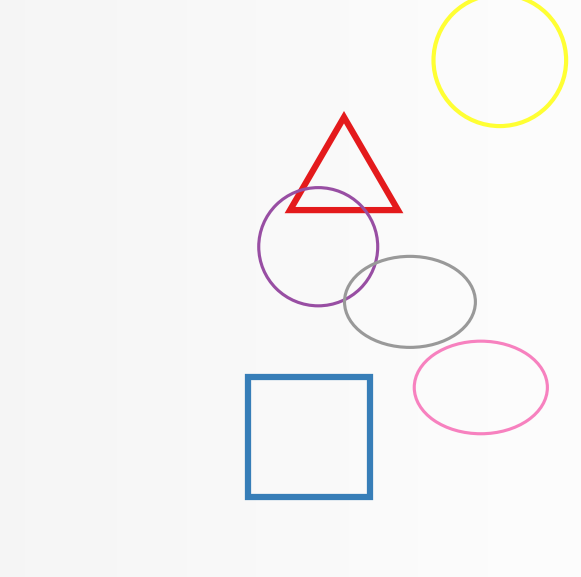[{"shape": "triangle", "thickness": 3, "radius": 0.54, "center": [0.592, 0.689]}, {"shape": "square", "thickness": 3, "radius": 0.52, "center": [0.531, 0.242]}, {"shape": "circle", "thickness": 1.5, "radius": 0.51, "center": [0.547, 0.572]}, {"shape": "circle", "thickness": 2, "radius": 0.57, "center": [0.86, 0.895]}, {"shape": "oval", "thickness": 1.5, "radius": 0.57, "center": [0.827, 0.328]}, {"shape": "oval", "thickness": 1.5, "radius": 0.56, "center": [0.705, 0.476]}]